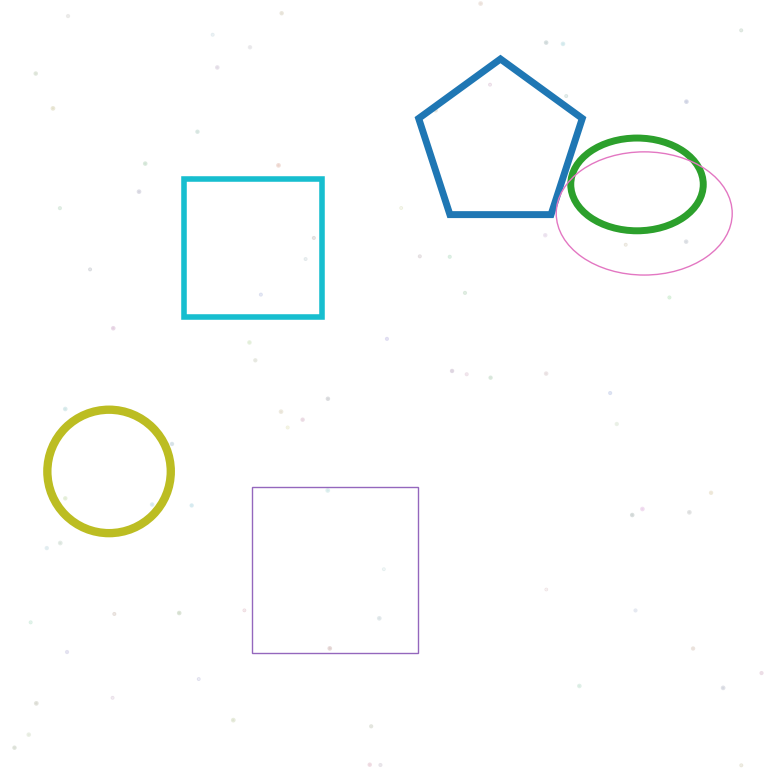[{"shape": "pentagon", "thickness": 2.5, "radius": 0.56, "center": [0.65, 0.812]}, {"shape": "oval", "thickness": 2.5, "radius": 0.43, "center": [0.827, 0.76]}, {"shape": "square", "thickness": 0.5, "radius": 0.54, "center": [0.435, 0.259]}, {"shape": "oval", "thickness": 0.5, "radius": 0.57, "center": [0.837, 0.723]}, {"shape": "circle", "thickness": 3, "radius": 0.4, "center": [0.142, 0.388]}, {"shape": "square", "thickness": 2, "radius": 0.45, "center": [0.328, 0.678]}]